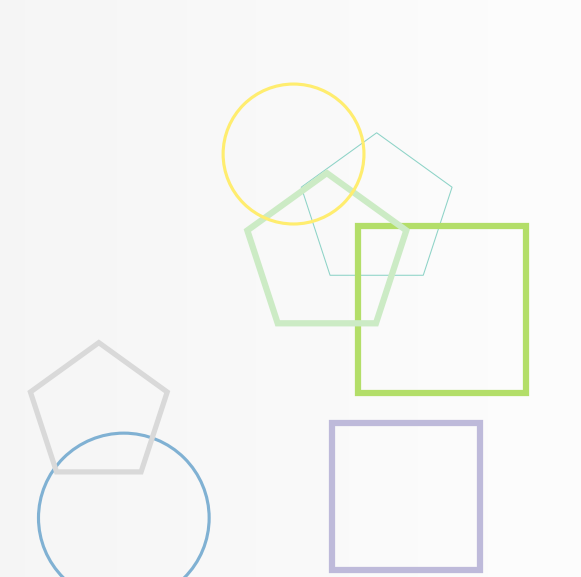[{"shape": "pentagon", "thickness": 0.5, "radius": 0.68, "center": [0.648, 0.633]}, {"shape": "square", "thickness": 3, "radius": 0.64, "center": [0.699, 0.139]}, {"shape": "circle", "thickness": 1.5, "radius": 0.73, "center": [0.213, 0.102]}, {"shape": "square", "thickness": 3, "radius": 0.72, "center": [0.761, 0.464]}, {"shape": "pentagon", "thickness": 2.5, "radius": 0.62, "center": [0.17, 0.282]}, {"shape": "pentagon", "thickness": 3, "radius": 0.72, "center": [0.562, 0.556]}, {"shape": "circle", "thickness": 1.5, "radius": 0.61, "center": [0.505, 0.732]}]